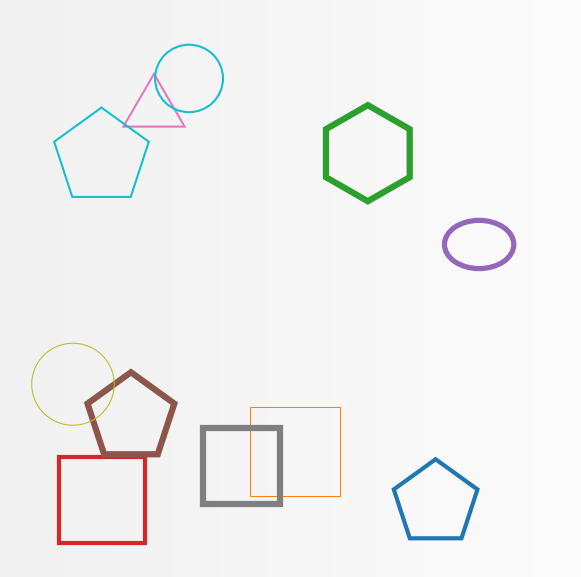[{"shape": "pentagon", "thickness": 2, "radius": 0.38, "center": [0.749, 0.128]}, {"shape": "square", "thickness": 0.5, "radius": 0.39, "center": [0.507, 0.218]}, {"shape": "hexagon", "thickness": 3, "radius": 0.42, "center": [0.633, 0.734]}, {"shape": "square", "thickness": 2, "radius": 0.37, "center": [0.175, 0.134]}, {"shape": "oval", "thickness": 2.5, "radius": 0.3, "center": [0.824, 0.576]}, {"shape": "pentagon", "thickness": 3, "radius": 0.39, "center": [0.225, 0.276]}, {"shape": "triangle", "thickness": 1, "radius": 0.3, "center": [0.265, 0.81]}, {"shape": "square", "thickness": 3, "radius": 0.33, "center": [0.416, 0.192]}, {"shape": "circle", "thickness": 0.5, "radius": 0.35, "center": [0.126, 0.334]}, {"shape": "circle", "thickness": 1, "radius": 0.29, "center": [0.325, 0.863]}, {"shape": "pentagon", "thickness": 1, "radius": 0.43, "center": [0.175, 0.727]}]